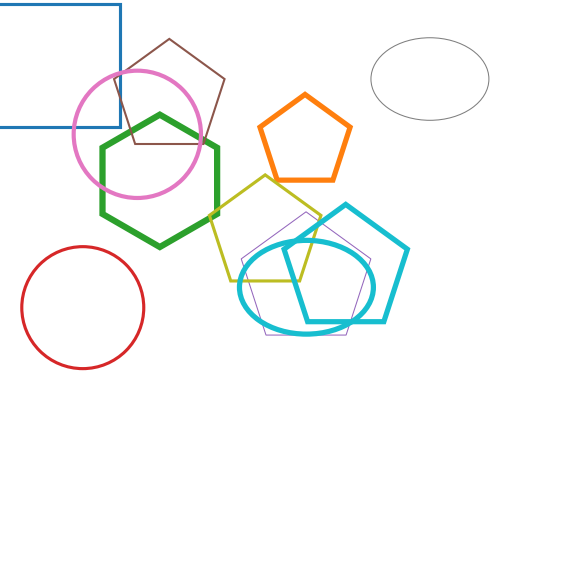[{"shape": "square", "thickness": 1.5, "radius": 0.53, "center": [0.101, 0.886]}, {"shape": "pentagon", "thickness": 2.5, "radius": 0.41, "center": [0.528, 0.754]}, {"shape": "hexagon", "thickness": 3, "radius": 0.57, "center": [0.277, 0.686]}, {"shape": "circle", "thickness": 1.5, "radius": 0.53, "center": [0.143, 0.466]}, {"shape": "pentagon", "thickness": 0.5, "radius": 0.59, "center": [0.53, 0.514]}, {"shape": "pentagon", "thickness": 1, "radius": 0.5, "center": [0.293, 0.831]}, {"shape": "circle", "thickness": 2, "radius": 0.55, "center": [0.238, 0.767]}, {"shape": "oval", "thickness": 0.5, "radius": 0.51, "center": [0.744, 0.862]}, {"shape": "pentagon", "thickness": 1.5, "radius": 0.51, "center": [0.459, 0.595]}, {"shape": "pentagon", "thickness": 2.5, "radius": 0.56, "center": [0.599, 0.533]}, {"shape": "oval", "thickness": 2.5, "radius": 0.58, "center": [0.531, 0.502]}]